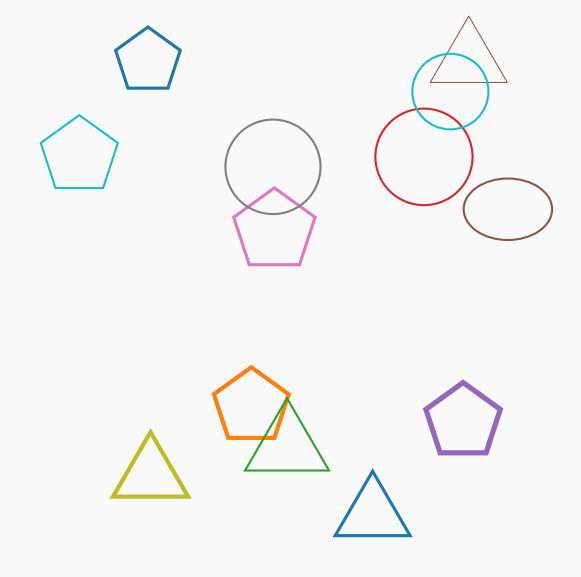[{"shape": "triangle", "thickness": 1.5, "radius": 0.37, "center": [0.641, 0.109]}, {"shape": "pentagon", "thickness": 1.5, "radius": 0.29, "center": [0.255, 0.894]}, {"shape": "pentagon", "thickness": 2, "radius": 0.34, "center": [0.432, 0.296]}, {"shape": "triangle", "thickness": 1, "radius": 0.42, "center": [0.494, 0.226]}, {"shape": "circle", "thickness": 1, "radius": 0.42, "center": [0.729, 0.727]}, {"shape": "pentagon", "thickness": 2.5, "radius": 0.34, "center": [0.797, 0.269]}, {"shape": "oval", "thickness": 1, "radius": 0.38, "center": [0.874, 0.637]}, {"shape": "triangle", "thickness": 0.5, "radius": 0.38, "center": [0.806, 0.895]}, {"shape": "pentagon", "thickness": 1.5, "radius": 0.37, "center": [0.472, 0.6]}, {"shape": "circle", "thickness": 1, "radius": 0.41, "center": [0.47, 0.71]}, {"shape": "triangle", "thickness": 2, "radius": 0.37, "center": [0.259, 0.176]}, {"shape": "pentagon", "thickness": 1, "radius": 0.35, "center": [0.136, 0.73]}, {"shape": "circle", "thickness": 1, "radius": 0.33, "center": [0.775, 0.841]}]